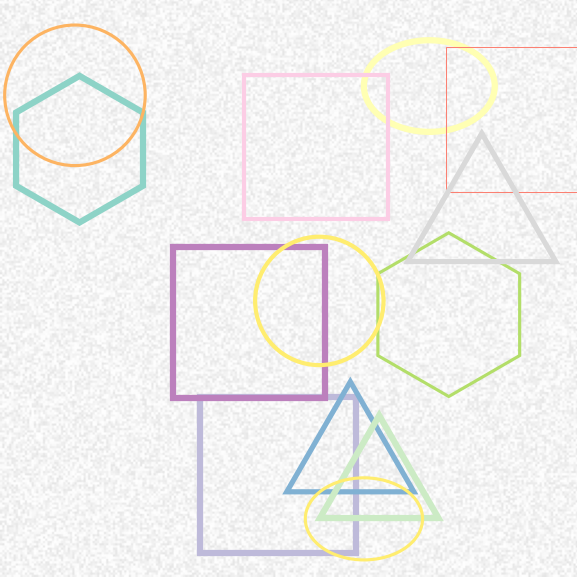[{"shape": "hexagon", "thickness": 3, "radius": 0.63, "center": [0.138, 0.741]}, {"shape": "oval", "thickness": 3, "radius": 0.57, "center": [0.743, 0.85]}, {"shape": "square", "thickness": 3, "radius": 0.67, "center": [0.481, 0.177]}, {"shape": "square", "thickness": 0.5, "radius": 0.63, "center": [0.899, 0.792]}, {"shape": "triangle", "thickness": 2.5, "radius": 0.64, "center": [0.607, 0.211]}, {"shape": "circle", "thickness": 1.5, "radius": 0.61, "center": [0.13, 0.834]}, {"shape": "hexagon", "thickness": 1.5, "radius": 0.71, "center": [0.777, 0.454]}, {"shape": "square", "thickness": 2, "radius": 0.62, "center": [0.547, 0.744]}, {"shape": "triangle", "thickness": 2.5, "radius": 0.74, "center": [0.834, 0.62]}, {"shape": "square", "thickness": 3, "radius": 0.65, "center": [0.431, 0.44]}, {"shape": "triangle", "thickness": 3, "radius": 0.59, "center": [0.657, 0.161]}, {"shape": "oval", "thickness": 1.5, "radius": 0.51, "center": [0.63, 0.101]}, {"shape": "circle", "thickness": 2, "radius": 0.56, "center": [0.553, 0.478]}]